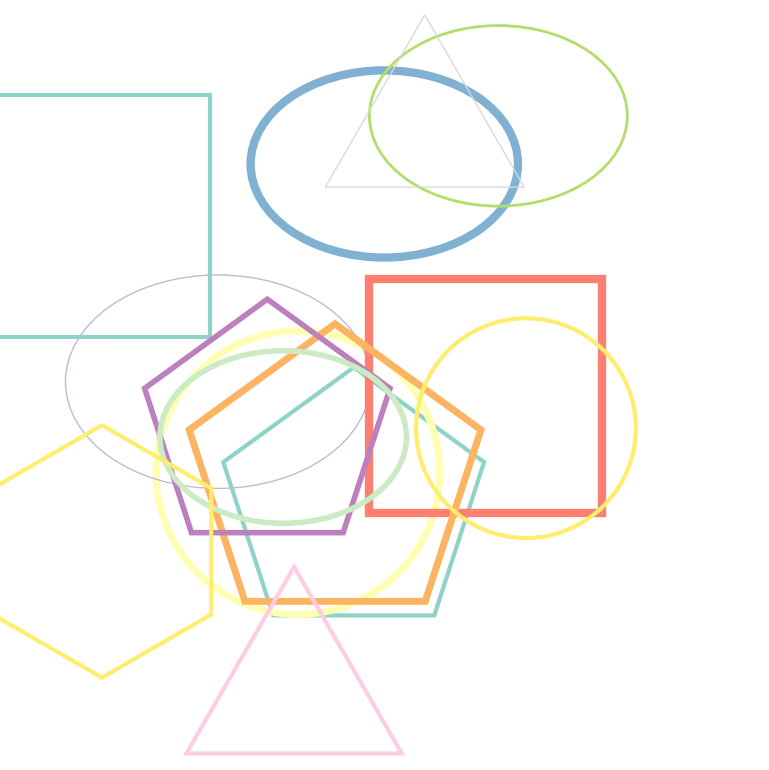[{"shape": "pentagon", "thickness": 1.5, "radius": 0.89, "center": [0.459, 0.345]}, {"shape": "square", "thickness": 1.5, "radius": 0.79, "center": [0.115, 0.719]}, {"shape": "circle", "thickness": 2.5, "radius": 0.92, "center": [0.387, 0.386]}, {"shape": "oval", "thickness": 0.5, "radius": 0.99, "center": [0.283, 0.504]}, {"shape": "square", "thickness": 3, "radius": 0.76, "center": [0.631, 0.486]}, {"shape": "oval", "thickness": 3, "radius": 0.87, "center": [0.499, 0.787]}, {"shape": "pentagon", "thickness": 2.5, "radius": 1.0, "center": [0.435, 0.38]}, {"shape": "oval", "thickness": 1, "radius": 0.84, "center": [0.647, 0.85]}, {"shape": "triangle", "thickness": 1.5, "radius": 0.81, "center": [0.382, 0.102]}, {"shape": "triangle", "thickness": 0.5, "radius": 0.75, "center": [0.552, 0.832]}, {"shape": "pentagon", "thickness": 2, "radius": 0.84, "center": [0.347, 0.444]}, {"shape": "oval", "thickness": 2, "radius": 0.8, "center": [0.368, 0.432]}, {"shape": "circle", "thickness": 1.5, "radius": 0.71, "center": [0.683, 0.444]}, {"shape": "hexagon", "thickness": 1.5, "radius": 0.82, "center": [0.132, 0.284]}]